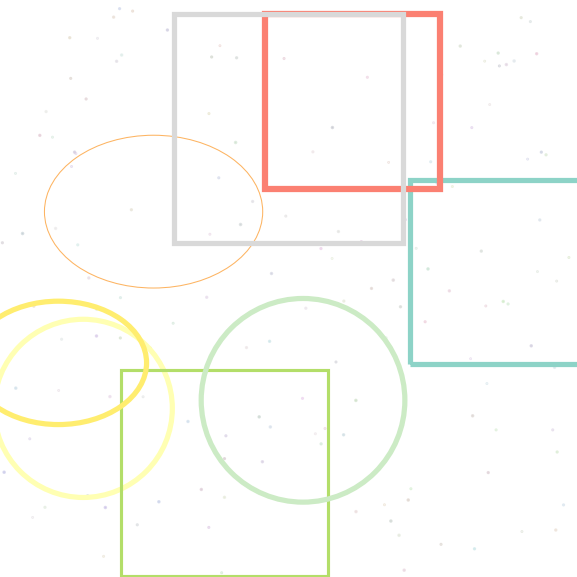[{"shape": "square", "thickness": 2.5, "radius": 0.8, "center": [0.868, 0.528]}, {"shape": "circle", "thickness": 2.5, "radius": 0.77, "center": [0.144, 0.292]}, {"shape": "square", "thickness": 3, "radius": 0.76, "center": [0.61, 0.823]}, {"shape": "oval", "thickness": 0.5, "radius": 0.94, "center": [0.266, 0.633]}, {"shape": "square", "thickness": 1.5, "radius": 0.89, "center": [0.389, 0.18]}, {"shape": "square", "thickness": 2.5, "radius": 0.99, "center": [0.5, 0.777]}, {"shape": "circle", "thickness": 2.5, "radius": 0.88, "center": [0.525, 0.306]}, {"shape": "oval", "thickness": 2.5, "radius": 0.76, "center": [0.101, 0.371]}]